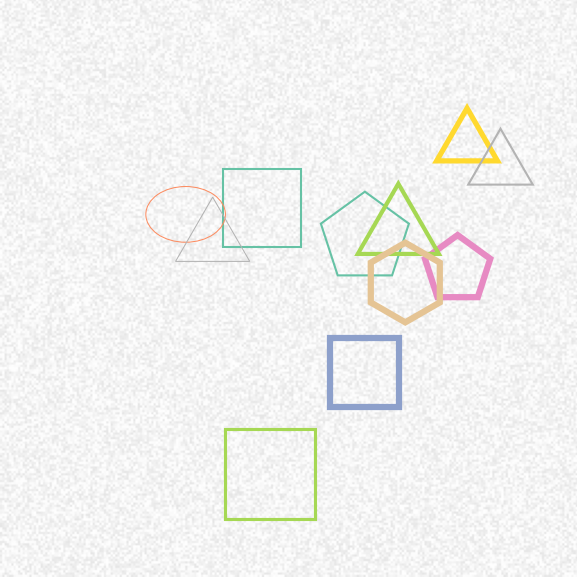[{"shape": "pentagon", "thickness": 1, "radius": 0.4, "center": [0.632, 0.587]}, {"shape": "square", "thickness": 1, "radius": 0.34, "center": [0.454, 0.639]}, {"shape": "oval", "thickness": 0.5, "radius": 0.34, "center": [0.321, 0.628]}, {"shape": "square", "thickness": 3, "radius": 0.3, "center": [0.631, 0.354]}, {"shape": "pentagon", "thickness": 3, "radius": 0.3, "center": [0.792, 0.533]}, {"shape": "square", "thickness": 1.5, "radius": 0.39, "center": [0.468, 0.178]}, {"shape": "triangle", "thickness": 2, "radius": 0.41, "center": [0.69, 0.6]}, {"shape": "triangle", "thickness": 2.5, "radius": 0.3, "center": [0.809, 0.751]}, {"shape": "hexagon", "thickness": 3, "radius": 0.34, "center": [0.702, 0.51]}, {"shape": "triangle", "thickness": 0.5, "radius": 0.37, "center": [0.368, 0.584]}, {"shape": "triangle", "thickness": 1, "radius": 0.32, "center": [0.867, 0.712]}]